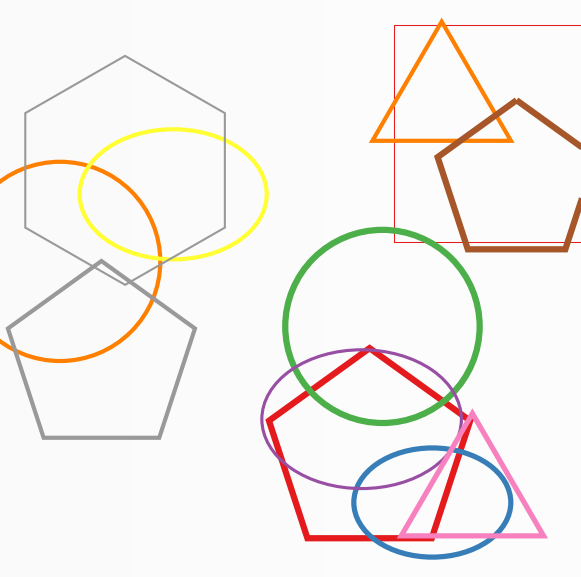[{"shape": "pentagon", "thickness": 3, "radius": 0.91, "center": [0.636, 0.214]}, {"shape": "square", "thickness": 0.5, "radius": 0.94, "center": [0.866, 0.768]}, {"shape": "oval", "thickness": 2.5, "radius": 0.68, "center": [0.744, 0.129]}, {"shape": "circle", "thickness": 3, "radius": 0.84, "center": [0.658, 0.434]}, {"shape": "oval", "thickness": 1.5, "radius": 0.86, "center": [0.622, 0.273]}, {"shape": "circle", "thickness": 2, "radius": 0.86, "center": [0.103, 0.547]}, {"shape": "triangle", "thickness": 2, "radius": 0.69, "center": [0.76, 0.824]}, {"shape": "oval", "thickness": 2, "radius": 0.8, "center": [0.298, 0.663]}, {"shape": "pentagon", "thickness": 3, "radius": 0.71, "center": [0.889, 0.683]}, {"shape": "triangle", "thickness": 2.5, "radius": 0.71, "center": [0.813, 0.142]}, {"shape": "pentagon", "thickness": 2, "radius": 0.85, "center": [0.175, 0.378]}, {"shape": "hexagon", "thickness": 1, "radius": 0.99, "center": [0.215, 0.704]}]